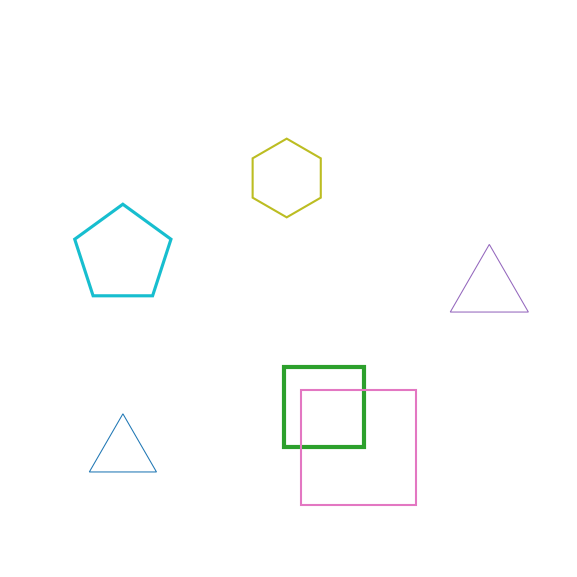[{"shape": "triangle", "thickness": 0.5, "radius": 0.34, "center": [0.213, 0.215]}, {"shape": "square", "thickness": 2, "radius": 0.34, "center": [0.561, 0.294]}, {"shape": "triangle", "thickness": 0.5, "radius": 0.39, "center": [0.847, 0.498]}, {"shape": "square", "thickness": 1, "radius": 0.5, "center": [0.621, 0.224]}, {"shape": "hexagon", "thickness": 1, "radius": 0.34, "center": [0.496, 0.691]}, {"shape": "pentagon", "thickness": 1.5, "radius": 0.44, "center": [0.213, 0.558]}]